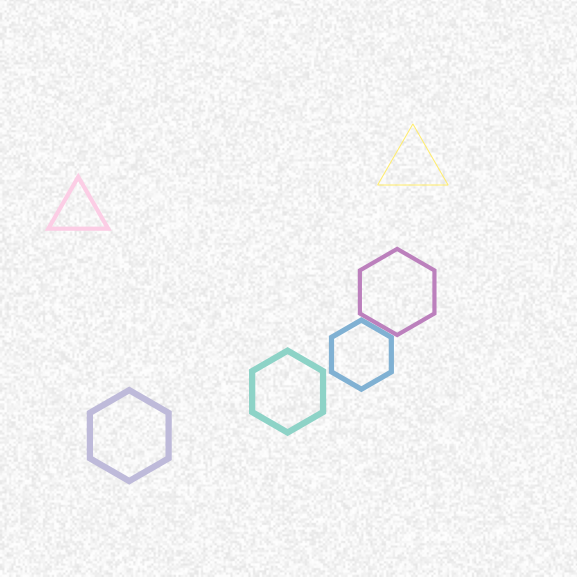[{"shape": "hexagon", "thickness": 3, "radius": 0.35, "center": [0.498, 0.321]}, {"shape": "hexagon", "thickness": 3, "radius": 0.39, "center": [0.224, 0.245]}, {"shape": "hexagon", "thickness": 2.5, "radius": 0.3, "center": [0.626, 0.385]}, {"shape": "triangle", "thickness": 2, "radius": 0.3, "center": [0.135, 0.633]}, {"shape": "hexagon", "thickness": 2, "radius": 0.37, "center": [0.688, 0.494]}, {"shape": "triangle", "thickness": 0.5, "radius": 0.35, "center": [0.715, 0.714]}]